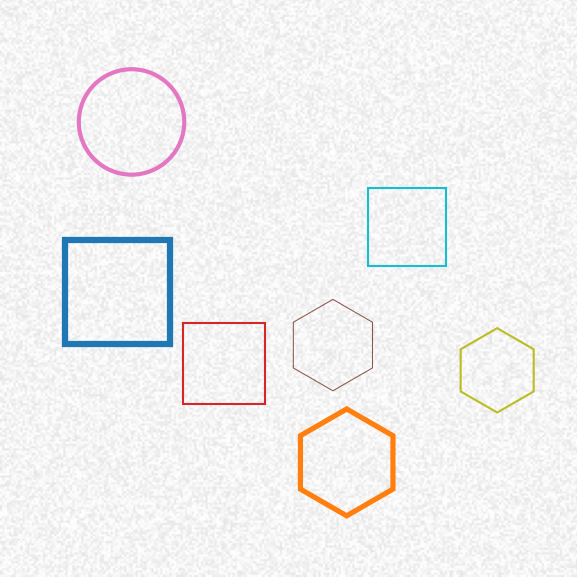[{"shape": "square", "thickness": 3, "radius": 0.45, "center": [0.203, 0.493]}, {"shape": "hexagon", "thickness": 2.5, "radius": 0.46, "center": [0.6, 0.198]}, {"shape": "square", "thickness": 1, "radius": 0.35, "center": [0.388, 0.37]}, {"shape": "hexagon", "thickness": 0.5, "radius": 0.4, "center": [0.576, 0.402]}, {"shape": "circle", "thickness": 2, "radius": 0.46, "center": [0.228, 0.788]}, {"shape": "hexagon", "thickness": 1, "radius": 0.37, "center": [0.861, 0.358]}, {"shape": "square", "thickness": 1, "radius": 0.34, "center": [0.705, 0.606]}]